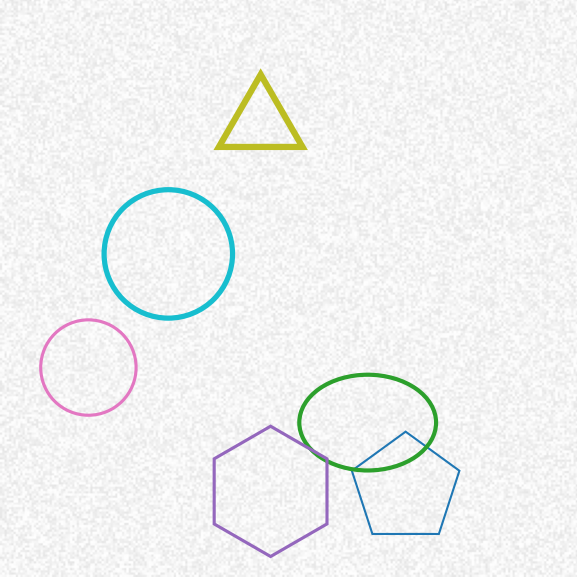[{"shape": "pentagon", "thickness": 1, "radius": 0.49, "center": [0.702, 0.154]}, {"shape": "oval", "thickness": 2, "radius": 0.59, "center": [0.637, 0.267]}, {"shape": "hexagon", "thickness": 1.5, "radius": 0.56, "center": [0.469, 0.148]}, {"shape": "circle", "thickness": 1.5, "radius": 0.41, "center": [0.153, 0.363]}, {"shape": "triangle", "thickness": 3, "radius": 0.42, "center": [0.451, 0.786]}, {"shape": "circle", "thickness": 2.5, "radius": 0.56, "center": [0.291, 0.559]}]